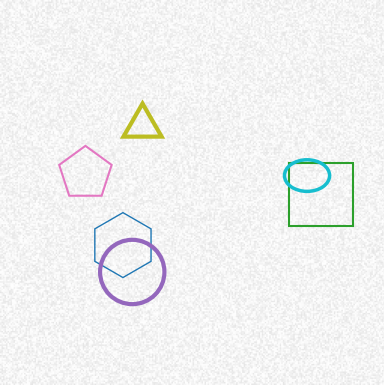[{"shape": "hexagon", "thickness": 1, "radius": 0.42, "center": [0.319, 0.363]}, {"shape": "square", "thickness": 1.5, "radius": 0.41, "center": [0.835, 0.495]}, {"shape": "circle", "thickness": 3, "radius": 0.42, "center": [0.344, 0.294]}, {"shape": "pentagon", "thickness": 1.5, "radius": 0.36, "center": [0.222, 0.55]}, {"shape": "triangle", "thickness": 3, "radius": 0.29, "center": [0.37, 0.674]}, {"shape": "oval", "thickness": 2.5, "radius": 0.29, "center": [0.798, 0.544]}]